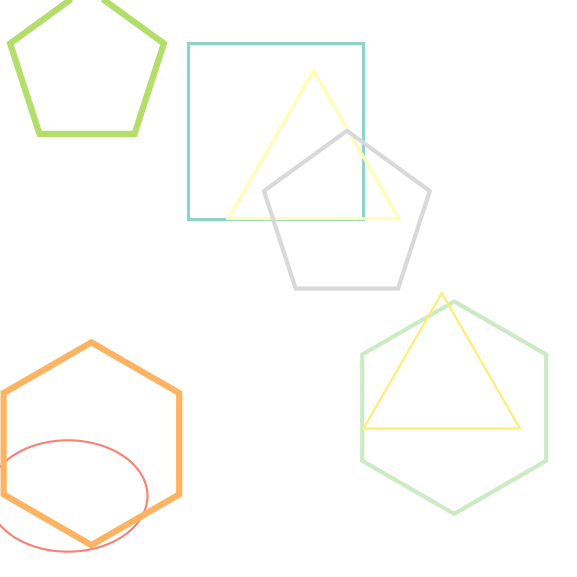[{"shape": "square", "thickness": 1.5, "radius": 0.76, "center": [0.478, 0.772]}, {"shape": "triangle", "thickness": 1.5, "radius": 0.85, "center": [0.543, 0.706]}, {"shape": "oval", "thickness": 1, "radius": 0.69, "center": [0.118, 0.14]}, {"shape": "hexagon", "thickness": 3, "radius": 0.88, "center": [0.158, 0.231]}, {"shape": "pentagon", "thickness": 3, "radius": 0.7, "center": [0.151, 0.881]}, {"shape": "pentagon", "thickness": 2, "radius": 0.75, "center": [0.601, 0.622]}, {"shape": "hexagon", "thickness": 2, "radius": 0.92, "center": [0.787, 0.293]}, {"shape": "triangle", "thickness": 1, "radius": 0.78, "center": [0.765, 0.335]}]